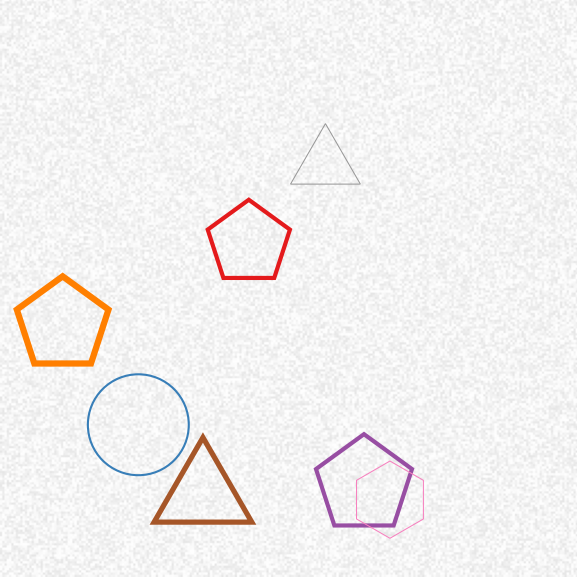[{"shape": "pentagon", "thickness": 2, "radius": 0.37, "center": [0.431, 0.578]}, {"shape": "circle", "thickness": 1, "radius": 0.44, "center": [0.24, 0.264]}, {"shape": "pentagon", "thickness": 2, "radius": 0.44, "center": [0.63, 0.16]}, {"shape": "pentagon", "thickness": 3, "radius": 0.42, "center": [0.108, 0.437]}, {"shape": "triangle", "thickness": 2.5, "radius": 0.49, "center": [0.351, 0.144]}, {"shape": "hexagon", "thickness": 0.5, "radius": 0.33, "center": [0.675, 0.134]}, {"shape": "triangle", "thickness": 0.5, "radius": 0.35, "center": [0.564, 0.715]}]